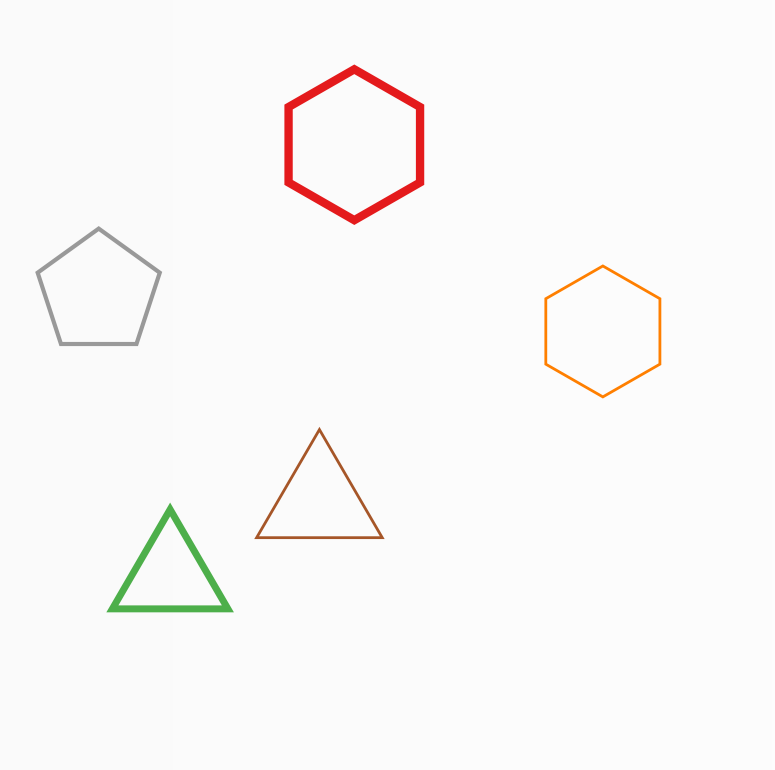[{"shape": "hexagon", "thickness": 3, "radius": 0.49, "center": [0.457, 0.812]}, {"shape": "triangle", "thickness": 2.5, "radius": 0.43, "center": [0.22, 0.252]}, {"shape": "hexagon", "thickness": 1, "radius": 0.43, "center": [0.778, 0.57]}, {"shape": "triangle", "thickness": 1, "radius": 0.47, "center": [0.412, 0.349]}, {"shape": "pentagon", "thickness": 1.5, "radius": 0.41, "center": [0.127, 0.62]}]